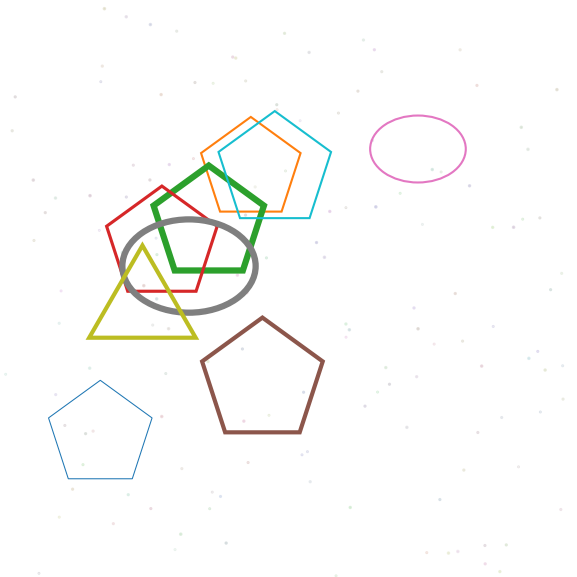[{"shape": "pentagon", "thickness": 0.5, "radius": 0.47, "center": [0.174, 0.246]}, {"shape": "pentagon", "thickness": 1, "radius": 0.45, "center": [0.434, 0.706]}, {"shape": "pentagon", "thickness": 3, "radius": 0.5, "center": [0.361, 0.612]}, {"shape": "pentagon", "thickness": 1.5, "radius": 0.5, "center": [0.28, 0.576]}, {"shape": "pentagon", "thickness": 2, "radius": 0.55, "center": [0.454, 0.339]}, {"shape": "oval", "thickness": 1, "radius": 0.41, "center": [0.724, 0.741]}, {"shape": "oval", "thickness": 3, "radius": 0.58, "center": [0.327, 0.538]}, {"shape": "triangle", "thickness": 2, "radius": 0.53, "center": [0.247, 0.468]}, {"shape": "pentagon", "thickness": 1, "radius": 0.51, "center": [0.476, 0.704]}]